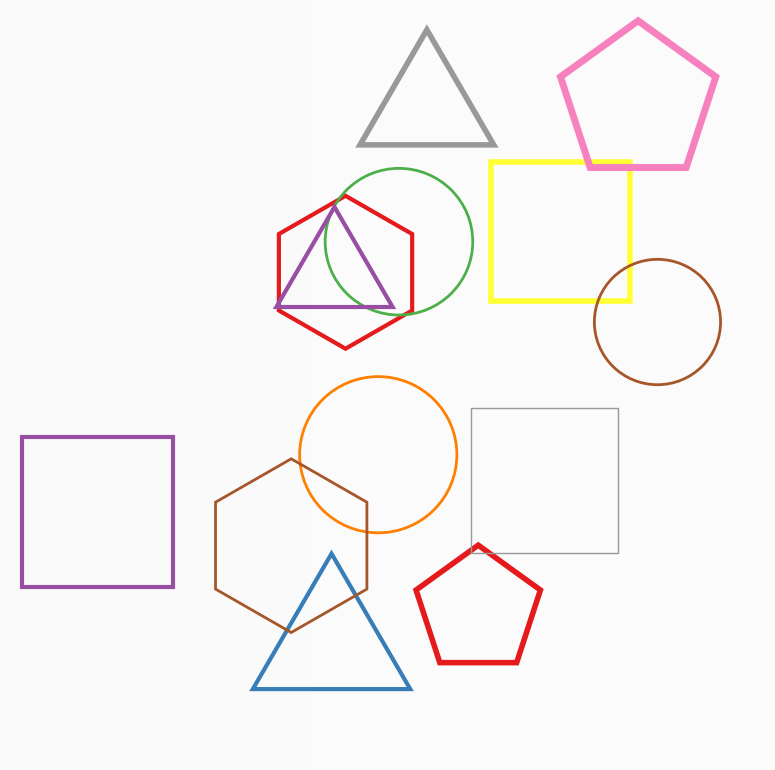[{"shape": "hexagon", "thickness": 1.5, "radius": 0.5, "center": [0.446, 0.646]}, {"shape": "pentagon", "thickness": 2, "radius": 0.42, "center": [0.617, 0.208]}, {"shape": "triangle", "thickness": 1.5, "radius": 0.59, "center": [0.428, 0.164]}, {"shape": "circle", "thickness": 1, "radius": 0.48, "center": [0.515, 0.686]}, {"shape": "triangle", "thickness": 1.5, "radius": 0.43, "center": [0.432, 0.645]}, {"shape": "square", "thickness": 1.5, "radius": 0.49, "center": [0.126, 0.335]}, {"shape": "circle", "thickness": 1, "radius": 0.51, "center": [0.488, 0.409]}, {"shape": "square", "thickness": 2, "radius": 0.45, "center": [0.723, 0.699]}, {"shape": "circle", "thickness": 1, "radius": 0.41, "center": [0.848, 0.582]}, {"shape": "hexagon", "thickness": 1, "radius": 0.56, "center": [0.376, 0.291]}, {"shape": "pentagon", "thickness": 2.5, "radius": 0.53, "center": [0.823, 0.868]}, {"shape": "square", "thickness": 0.5, "radius": 0.47, "center": [0.703, 0.376]}, {"shape": "triangle", "thickness": 2, "radius": 0.5, "center": [0.551, 0.862]}]